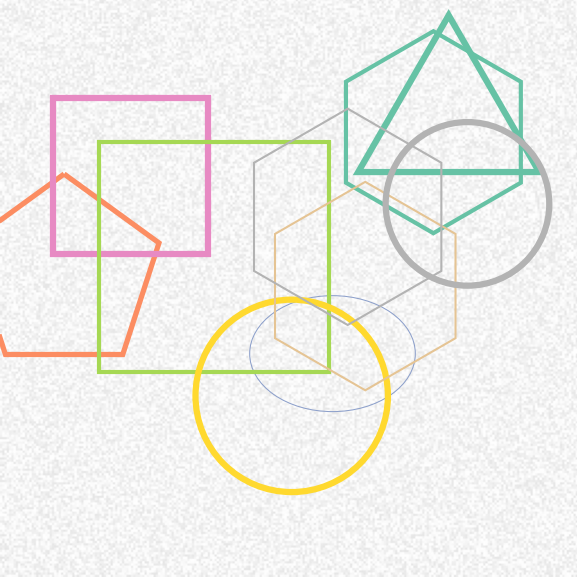[{"shape": "hexagon", "thickness": 2, "radius": 0.87, "center": [0.75, 0.77]}, {"shape": "triangle", "thickness": 3, "radius": 0.9, "center": [0.777, 0.792]}, {"shape": "pentagon", "thickness": 2.5, "radius": 0.86, "center": [0.111, 0.525]}, {"shape": "oval", "thickness": 0.5, "radius": 0.72, "center": [0.576, 0.387]}, {"shape": "square", "thickness": 3, "radius": 0.67, "center": [0.226, 0.694]}, {"shape": "square", "thickness": 2, "radius": 1.0, "center": [0.371, 0.554]}, {"shape": "circle", "thickness": 3, "radius": 0.83, "center": [0.505, 0.314]}, {"shape": "hexagon", "thickness": 1, "radius": 0.9, "center": [0.632, 0.504]}, {"shape": "circle", "thickness": 3, "radius": 0.71, "center": [0.809, 0.646]}, {"shape": "hexagon", "thickness": 1, "radius": 0.94, "center": [0.602, 0.624]}]